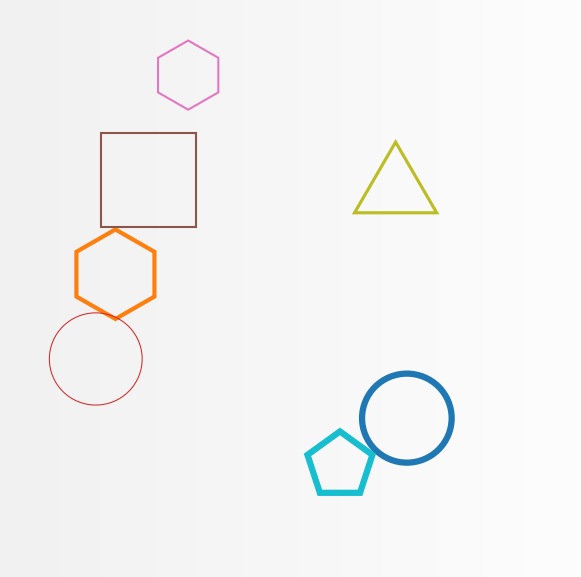[{"shape": "circle", "thickness": 3, "radius": 0.39, "center": [0.7, 0.275]}, {"shape": "hexagon", "thickness": 2, "radius": 0.39, "center": [0.199, 0.524]}, {"shape": "circle", "thickness": 0.5, "radius": 0.4, "center": [0.165, 0.378]}, {"shape": "square", "thickness": 1, "radius": 0.41, "center": [0.256, 0.687]}, {"shape": "hexagon", "thickness": 1, "radius": 0.3, "center": [0.324, 0.869]}, {"shape": "triangle", "thickness": 1.5, "radius": 0.41, "center": [0.681, 0.671]}, {"shape": "pentagon", "thickness": 3, "radius": 0.29, "center": [0.585, 0.193]}]